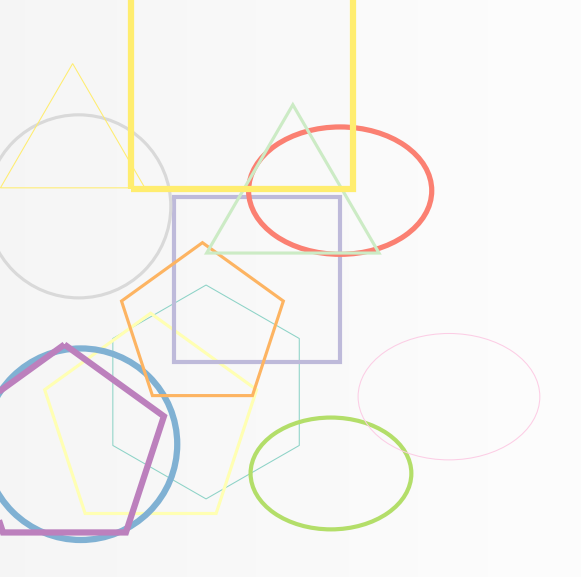[{"shape": "hexagon", "thickness": 0.5, "radius": 0.93, "center": [0.355, 0.32]}, {"shape": "pentagon", "thickness": 1.5, "radius": 0.96, "center": [0.259, 0.265]}, {"shape": "square", "thickness": 2, "radius": 0.71, "center": [0.442, 0.515]}, {"shape": "oval", "thickness": 2.5, "radius": 0.79, "center": [0.585, 0.669]}, {"shape": "circle", "thickness": 3, "radius": 0.83, "center": [0.139, 0.23]}, {"shape": "pentagon", "thickness": 1.5, "radius": 0.73, "center": [0.348, 0.433]}, {"shape": "oval", "thickness": 2, "radius": 0.69, "center": [0.569, 0.179]}, {"shape": "oval", "thickness": 0.5, "radius": 0.78, "center": [0.772, 0.312]}, {"shape": "circle", "thickness": 1.5, "radius": 0.79, "center": [0.135, 0.642]}, {"shape": "pentagon", "thickness": 3, "radius": 0.9, "center": [0.111, 0.223]}, {"shape": "triangle", "thickness": 1.5, "radius": 0.86, "center": [0.504, 0.647]}, {"shape": "square", "thickness": 3, "radius": 0.95, "center": [0.416, 0.863]}, {"shape": "triangle", "thickness": 0.5, "radius": 0.72, "center": [0.125, 0.746]}]